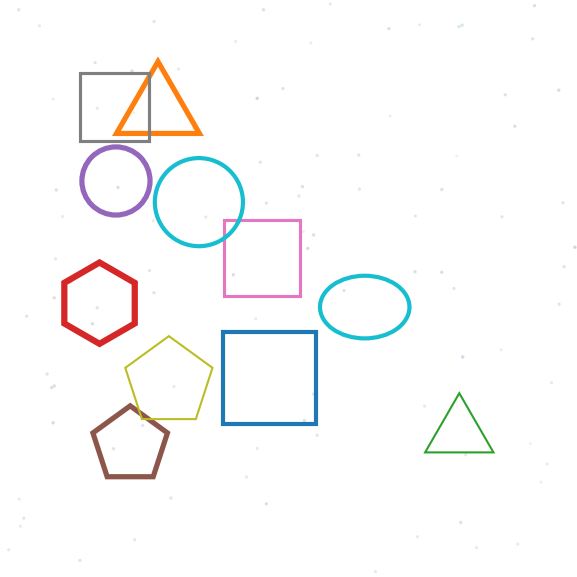[{"shape": "square", "thickness": 2, "radius": 0.4, "center": [0.466, 0.345]}, {"shape": "triangle", "thickness": 2.5, "radius": 0.41, "center": [0.274, 0.81]}, {"shape": "triangle", "thickness": 1, "radius": 0.34, "center": [0.795, 0.25]}, {"shape": "hexagon", "thickness": 3, "radius": 0.35, "center": [0.172, 0.474]}, {"shape": "circle", "thickness": 2.5, "radius": 0.29, "center": [0.201, 0.686]}, {"shape": "pentagon", "thickness": 2.5, "radius": 0.34, "center": [0.225, 0.229]}, {"shape": "square", "thickness": 1.5, "radius": 0.33, "center": [0.454, 0.553]}, {"shape": "square", "thickness": 1.5, "radius": 0.3, "center": [0.198, 0.814]}, {"shape": "pentagon", "thickness": 1, "radius": 0.4, "center": [0.292, 0.338]}, {"shape": "circle", "thickness": 2, "radius": 0.38, "center": [0.344, 0.649]}, {"shape": "oval", "thickness": 2, "radius": 0.39, "center": [0.632, 0.467]}]